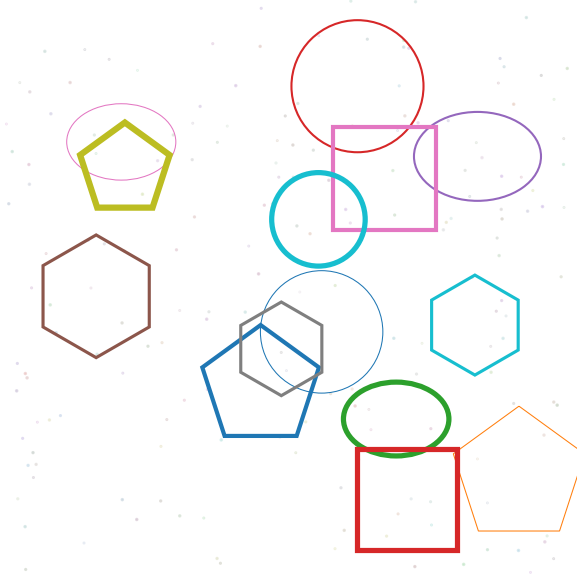[{"shape": "circle", "thickness": 0.5, "radius": 0.53, "center": [0.557, 0.424]}, {"shape": "pentagon", "thickness": 2, "radius": 0.53, "center": [0.451, 0.33]}, {"shape": "pentagon", "thickness": 0.5, "radius": 0.6, "center": [0.899, 0.176]}, {"shape": "oval", "thickness": 2.5, "radius": 0.46, "center": [0.686, 0.274]}, {"shape": "square", "thickness": 2.5, "radius": 0.43, "center": [0.704, 0.134]}, {"shape": "circle", "thickness": 1, "radius": 0.57, "center": [0.619, 0.85]}, {"shape": "oval", "thickness": 1, "radius": 0.55, "center": [0.827, 0.728]}, {"shape": "hexagon", "thickness": 1.5, "radius": 0.53, "center": [0.166, 0.486]}, {"shape": "oval", "thickness": 0.5, "radius": 0.47, "center": [0.21, 0.753]}, {"shape": "square", "thickness": 2, "radius": 0.45, "center": [0.666, 0.69]}, {"shape": "hexagon", "thickness": 1.5, "radius": 0.41, "center": [0.487, 0.395]}, {"shape": "pentagon", "thickness": 3, "radius": 0.41, "center": [0.216, 0.706]}, {"shape": "hexagon", "thickness": 1.5, "radius": 0.43, "center": [0.822, 0.436]}, {"shape": "circle", "thickness": 2.5, "radius": 0.4, "center": [0.551, 0.619]}]